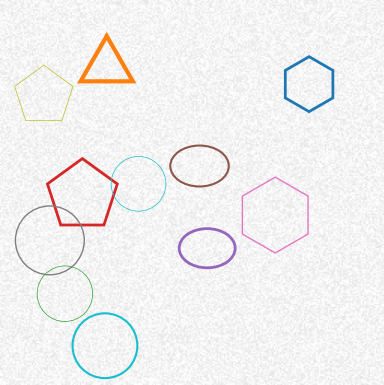[{"shape": "hexagon", "thickness": 2, "radius": 0.36, "center": [0.803, 0.781]}, {"shape": "triangle", "thickness": 3, "radius": 0.39, "center": [0.277, 0.828]}, {"shape": "circle", "thickness": 0.5, "radius": 0.36, "center": [0.169, 0.237]}, {"shape": "pentagon", "thickness": 2, "radius": 0.48, "center": [0.214, 0.493]}, {"shape": "oval", "thickness": 2, "radius": 0.36, "center": [0.538, 0.355]}, {"shape": "oval", "thickness": 1.5, "radius": 0.38, "center": [0.518, 0.569]}, {"shape": "hexagon", "thickness": 1, "radius": 0.49, "center": [0.715, 0.441]}, {"shape": "circle", "thickness": 1, "radius": 0.45, "center": [0.129, 0.376]}, {"shape": "pentagon", "thickness": 0.5, "radius": 0.4, "center": [0.114, 0.751]}, {"shape": "circle", "thickness": 1.5, "radius": 0.42, "center": [0.273, 0.102]}, {"shape": "circle", "thickness": 0.5, "radius": 0.36, "center": [0.36, 0.523]}]